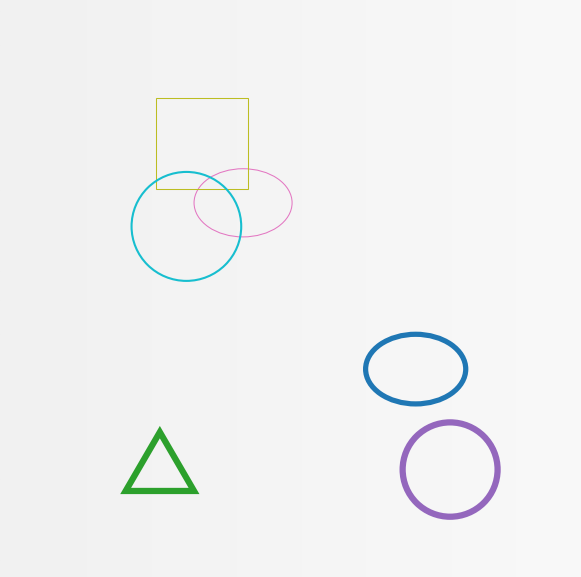[{"shape": "oval", "thickness": 2.5, "radius": 0.43, "center": [0.715, 0.36]}, {"shape": "triangle", "thickness": 3, "radius": 0.34, "center": [0.275, 0.183]}, {"shape": "circle", "thickness": 3, "radius": 0.41, "center": [0.774, 0.186]}, {"shape": "oval", "thickness": 0.5, "radius": 0.42, "center": [0.418, 0.648]}, {"shape": "square", "thickness": 0.5, "radius": 0.4, "center": [0.348, 0.75]}, {"shape": "circle", "thickness": 1, "radius": 0.47, "center": [0.321, 0.607]}]